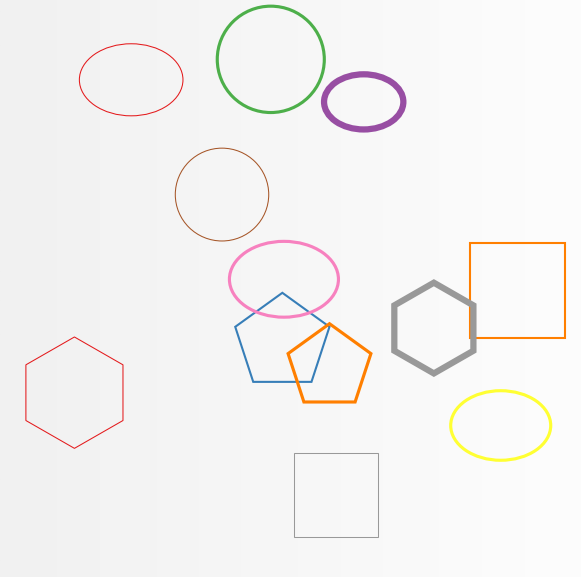[{"shape": "hexagon", "thickness": 0.5, "radius": 0.48, "center": [0.128, 0.319]}, {"shape": "oval", "thickness": 0.5, "radius": 0.45, "center": [0.226, 0.861]}, {"shape": "pentagon", "thickness": 1, "radius": 0.43, "center": [0.486, 0.407]}, {"shape": "circle", "thickness": 1.5, "radius": 0.46, "center": [0.466, 0.896]}, {"shape": "oval", "thickness": 3, "radius": 0.34, "center": [0.626, 0.823]}, {"shape": "square", "thickness": 1, "radius": 0.41, "center": [0.89, 0.495]}, {"shape": "pentagon", "thickness": 1.5, "radius": 0.37, "center": [0.567, 0.364]}, {"shape": "oval", "thickness": 1.5, "radius": 0.43, "center": [0.861, 0.262]}, {"shape": "circle", "thickness": 0.5, "radius": 0.4, "center": [0.382, 0.662]}, {"shape": "oval", "thickness": 1.5, "radius": 0.47, "center": [0.488, 0.516]}, {"shape": "hexagon", "thickness": 3, "radius": 0.39, "center": [0.746, 0.431]}, {"shape": "square", "thickness": 0.5, "radius": 0.36, "center": [0.578, 0.141]}]